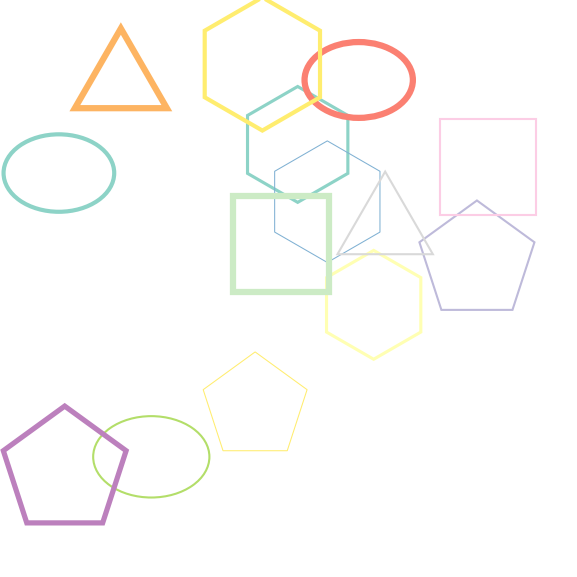[{"shape": "hexagon", "thickness": 1.5, "radius": 0.5, "center": [0.515, 0.749]}, {"shape": "oval", "thickness": 2, "radius": 0.48, "center": [0.102, 0.699]}, {"shape": "hexagon", "thickness": 1.5, "radius": 0.47, "center": [0.647, 0.471]}, {"shape": "pentagon", "thickness": 1, "radius": 0.52, "center": [0.826, 0.547]}, {"shape": "oval", "thickness": 3, "radius": 0.47, "center": [0.621, 0.861]}, {"shape": "hexagon", "thickness": 0.5, "radius": 0.53, "center": [0.567, 0.65]}, {"shape": "triangle", "thickness": 3, "radius": 0.46, "center": [0.209, 0.858]}, {"shape": "oval", "thickness": 1, "radius": 0.5, "center": [0.262, 0.208]}, {"shape": "square", "thickness": 1, "radius": 0.42, "center": [0.845, 0.71]}, {"shape": "triangle", "thickness": 1, "radius": 0.48, "center": [0.667, 0.607]}, {"shape": "pentagon", "thickness": 2.5, "radius": 0.56, "center": [0.112, 0.184]}, {"shape": "square", "thickness": 3, "radius": 0.41, "center": [0.487, 0.577]}, {"shape": "pentagon", "thickness": 0.5, "radius": 0.47, "center": [0.442, 0.295]}, {"shape": "hexagon", "thickness": 2, "radius": 0.58, "center": [0.454, 0.888]}]